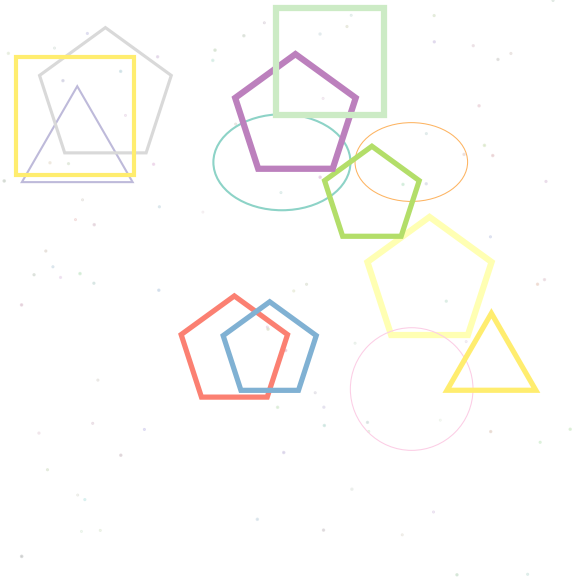[{"shape": "oval", "thickness": 1, "radius": 0.59, "center": [0.488, 0.718]}, {"shape": "pentagon", "thickness": 3, "radius": 0.57, "center": [0.744, 0.51]}, {"shape": "triangle", "thickness": 1, "radius": 0.55, "center": [0.134, 0.739]}, {"shape": "pentagon", "thickness": 2.5, "radius": 0.48, "center": [0.406, 0.39]}, {"shape": "pentagon", "thickness": 2.5, "radius": 0.42, "center": [0.467, 0.392]}, {"shape": "oval", "thickness": 0.5, "radius": 0.49, "center": [0.712, 0.719]}, {"shape": "pentagon", "thickness": 2.5, "radius": 0.43, "center": [0.644, 0.66]}, {"shape": "circle", "thickness": 0.5, "radius": 0.53, "center": [0.713, 0.325]}, {"shape": "pentagon", "thickness": 1.5, "radius": 0.6, "center": [0.183, 0.831]}, {"shape": "pentagon", "thickness": 3, "radius": 0.55, "center": [0.512, 0.796]}, {"shape": "square", "thickness": 3, "radius": 0.47, "center": [0.571, 0.893]}, {"shape": "triangle", "thickness": 2.5, "radius": 0.44, "center": [0.851, 0.368]}, {"shape": "square", "thickness": 2, "radius": 0.51, "center": [0.129, 0.799]}]